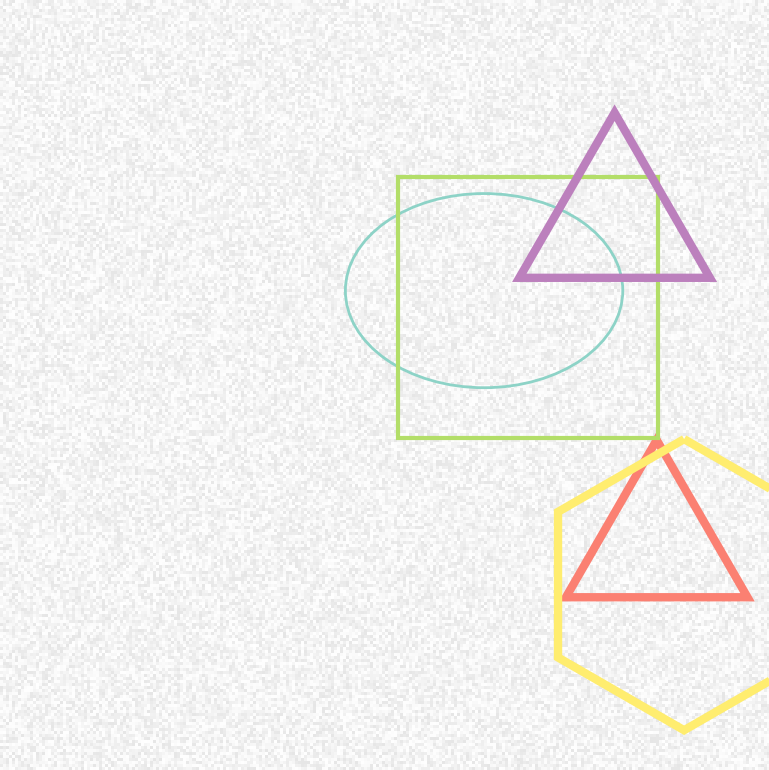[{"shape": "oval", "thickness": 1, "radius": 0.9, "center": [0.629, 0.623]}, {"shape": "triangle", "thickness": 3, "radius": 0.68, "center": [0.853, 0.292]}, {"shape": "square", "thickness": 1.5, "radius": 0.85, "center": [0.686, 0.6]}, {"shape": "triangle", "thickness": 3, "radius": 0.71, "center": [0.798, 0.711]}, {"shape": "hexagon", "thickness": 3, "radius": 0.95, "center": [0.888, 0.241]}]